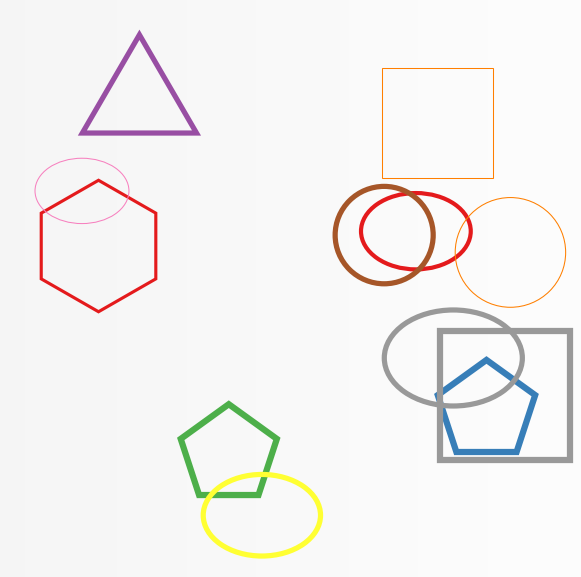[{"shape": "hexagon", "thickness": 1.5, "radius": 0.57, "center": [0.169, 0.573]}, {"shape": "oval", "thickness": 2, "radius": 0.47, "center": [0.715, 0.599]}, {"shape": "pentagon", "thickness": 3, "radius": 0.44, "center": [0.837, 0.288]}, {"shape": "pentagon", "thickness": 3, "radius": 0.43, "center": [0.394, 0.212]}, {"shape": "triangle", "thickness": 2.5, "radius": 0.57, "center": [0.24, 0.825]}, {"shape": "square", "thickness": 0.5, "radius": 0.47, "center": [0.753, 0.786]}, {"shape": "circle", "thickness": 0.5, "radius": 0.48, "center": [0.878, 0.562]}, {"shape": "oval", "thickness": 2.5, "radius": 0.5, "center": [0.451, 0.107]}, {"shape": "circle", "thickness": 2.5, "radius": 0.42, "center": [0.661, 0.592]}, {"shape": "oval", "thickness": 0.5, "radius": 0.4, "center": [0.141, 0.669]}, {"shape": "square", "thickness": 3, "radius": 0.56, "center": [0.868, 0.315]}, {"shape": "oval", "thickness": 2.5, "radius": 0.59, "center": [0.78, 0.379]}]